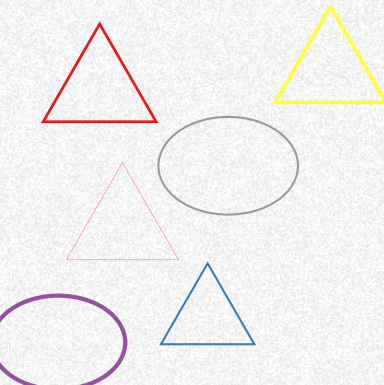[{"shape": "triangle", "thickness": 2, "radius": 0.85, "center": [0.259, 0.768]}, {"shape": "triangle", "thickness": 1.5, "radius": 0.7, "center": [0.539, 0.176]}, {"shape": "oval", "thickness": 3, "radius": 0.87, "center": [0.151, 0.11]}, {"shape": "triangle", "thickness": 2.5, "radius": 0.83, "center": [0.859, 0.817]}, {"shape": "triangle", "thickness": 0.5, "radius": 0.84, "center": [0.318, 0.409]}, {"shape": "oval", "thickness": 1.5, "radius": 0.91, "center": [0.593, 0.57]}]